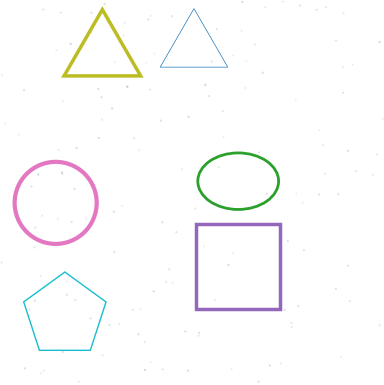[{"shape": "triangle", "thickness": 0.5, "radius": 0.51, "center": [0.504, 0.876]}, {"shape": "oval", "thickness": 2, "radius": 0.52, "center": [0.619, 0.529]}, {"shape": "square", "thickness": 2.5, "radius": 0.55, "center": [0.618, 0.308]}, {"shape": "circle", "thickness": 3, "radius": 0.53, "center": [0.145, 0.473]}, {"shape": "triangle", "thickness": 2.5, "radius": 0.57, "center": [0.266, 0.86]}, {"shape": "pentagon", "thickness": 1, "radius": 0.56, "center": [0.168, 0.181]}]